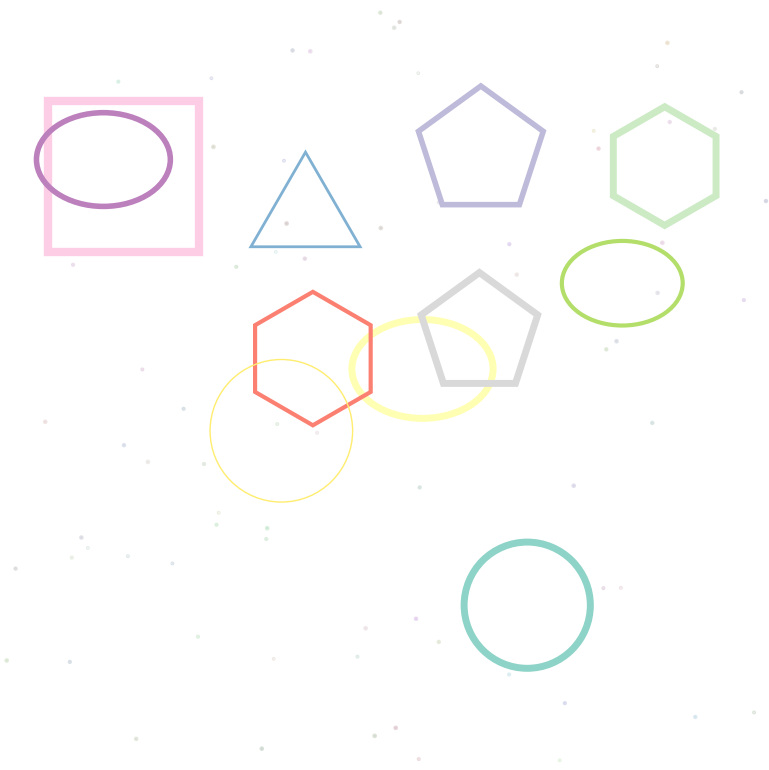[{"shape": "circle", "thickness": 2.5, "radius": 0.41, "center": [0.685, 0.214]}, {"shape": "oval", "thickness": 2.5, "radius": 0.46, "center": [0.549, 0.521]}, {"shape": "pentagon", "thickness": 2, "radius": 0.43, "center": [0.624, 0.803]}, {"shape": "hexagon", "thickness": 1.5, "radius": 0.43, "center": [0.406, 0.534]}, {"shape": "triangle", "thickness": 1, "radius": 0.41, "center": [0.397, 0.72]}, {"shape": "oval", "thickness": 1.5, "radius": 0.39, "center": [0.808, 0.632]}, {"shape": "square", "thickness": 3, "radius": 0.49, "center": [0.161, 0.771]}, {"shape": "pentagon", "thickness": 2.5, "radius": 0.4, "center": [0.623, 0.566]}, {"shape": "oval", "thickness": 2, "radius": 0.43, "center": [0.134, 0.793]}, {"shape": "hexagon", "thickness": 2.5, "radius": 0.39, "center": [0.863, 0.784]}, {"shape": "circle", "thickness": 0.5, "radius": 0.46, "center": [0.365, 0.441]}]